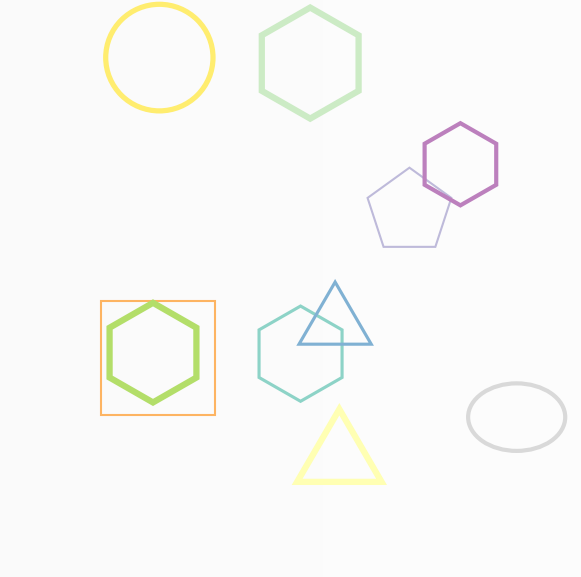[{"shape": "hexagon", "thickness": 1.5, "radius": 0.41, "center": [0.517, 0.387]}, {"shape": "triangle", "thickness": 3, "radius": 0.42, "center": [0.584, 0.207]}, {"shape": "pentagon", "thickness": 1, "radius": 0.38, "center": [0.704, 0.633]}, {"shape": "triangle", "thickness": 1.5, "radius": 0.36, "center": [0.577, 0.439]}, {"shape": "square", "thickness": 1, "radius": 0.49, "center": [0.272, 0.379]}, {"shape": "hexagon", "thickness": 3, "radius": 0.43, "center": [0.263, 0.389]}, {"shape": "oval", "thickness": 2, "radius": 0.42, "center": [0.889, 0.277]}, {"shape": "hexagon", "thickness": 2, "radius": 0.36, "center": [0.792, 0.715]}, {"shape": "hexagon", "thickness": 3, "radius": 0.48, "center": [0.534, 0.89]}, {"shape": "circle", "thickness": 2.5, "radius": 0.46, "center": [0.274, 0.899]}]